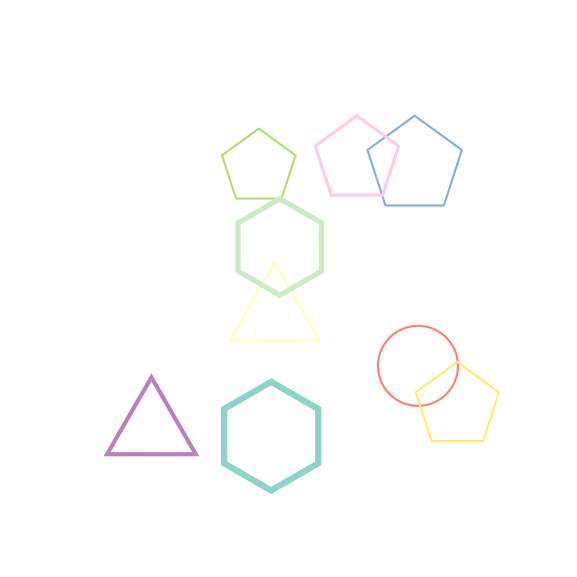[{"shape": "hexagon", "thickness": 3, "radius": 0.47, "center": [0.47, 0.244]}, {"shape": "triangle", "thickness": 1, "radius": 0.45, "center": [0.476, 0.454]}, {"shape": "circle", "thickness": 1, "radius": 0.35, "center": [0.724, 0.366]}, {"shape": "pentagon", "thickness": 1, "radius": 0.43, "center": [0.718, 0.713]}, {"shape": "pentagon", "thickness": 1, "radius": 0.33, "center": [0.448, 0.709]}, {"shape": "pentagon", "thickness": 1.5, "radius": 0.38, "center": [0.618, 0.723]}, {"shape": "triangle", "thickness": 2, "radius": 0.44, "center": [0.262, 0.257]}, {"shape": "hexagon", "thickness": 2.5, "radius": 0.42, "center": [0.485, 0.571]}, {"shape": "pentagon", "thickness": 1, "radius": 0.38, "center": [0.792, 0.297]}]